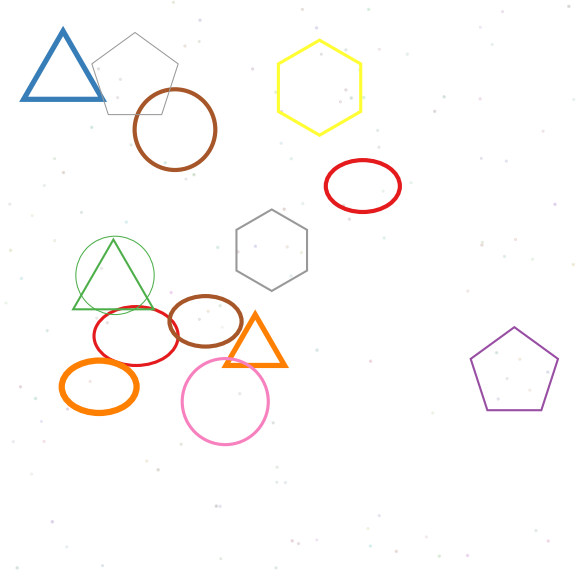[{"shape": "oval", "thickness": 2, "radius": 0.32, "center": [0.628, 0.677]}, {"shape": "oval", "thickness": 1.5, "radius": 0.36, "center": [0.236, 0.417]}, {"shape": "triangle", "thickness": 2.5, "radius": 0.39, "center": [0.109, 0.867]}, {"shape": "circle", "thickness": 0.5, "radius": 0.34, "center": [0.199, 0.522]}, {"shape": "triangle", "thickness": 1, "radius": 0.4, "center": [0.196, 0.504]}, {"shape": "pentagon", "thickness": 1, "radius": 0.4, "center": [0.891, 0.353]}, {"shape": "triangle", "thickness": 2.5, "radius": 0.29, "center": [0.442, 0.396]}, {"shape": "oval", "thickness": 3, "radius": 0.32, "center": [0.172, 0.329]}, {"shape": "hexagon", "thickness": 1.5, "radius": 0.41, "center": [0.553, 0.847]}, {"shape": "oval", "thickness": 2, "radius": 0.31, "center": [0.356, 0.443]}, {"shape": "circle", "thickness": 2, "radius": 0.35, "center": [0.303, 0.775]}, {"shape": "circle", "thickness": 1.5, "radius": 0.37, "center": [0.39, 0.304]}, {"shape": "hexagon", "thickness": 1, "radius": 0.35, "center": [0.471, 0.566]}, {"shape": "pentagon", "thickness": 0.5, "radius": 0.39, "center": [0.234, 0.864]}]